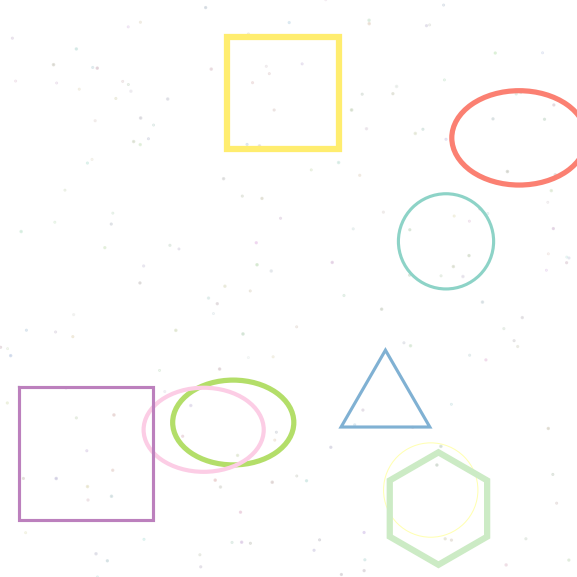[{"shape": "circle", "thickness": 1.5, "radius": 0.41, "center": [0.772, 0.581]}, {"shape": "circle", "thickness": 0.5, "radius": 0.41, "center": [0.746, 0.151]}, {"shape": "oval", "thickness": 2.5, "radius": 0.58, "center": [0.899, 0.76]}, {"shape": "triangle", "thickness": 1.5, "radius": 0.44, "center": [0.667, 0.304]}, {"shape": "oval", "thickness": 2.5, "radius": 0.52, "center": [0.404, 0.268]}, {"shape": "oval", "thickness": 2, "radius": 0.52, "center": [0.353, 0.255]}, {"shape": "square", "thickness": 1.5, "radius": 0.58, "center": [0.149, 0.214]}, {"shape": "hexagon", "thickness": 3, "radius": 0.49, "center": [0.759, 0.119]}, {"shape": "square", "thickness": 3, "radius": 0.48, "center": [0.49, 0.838]}]